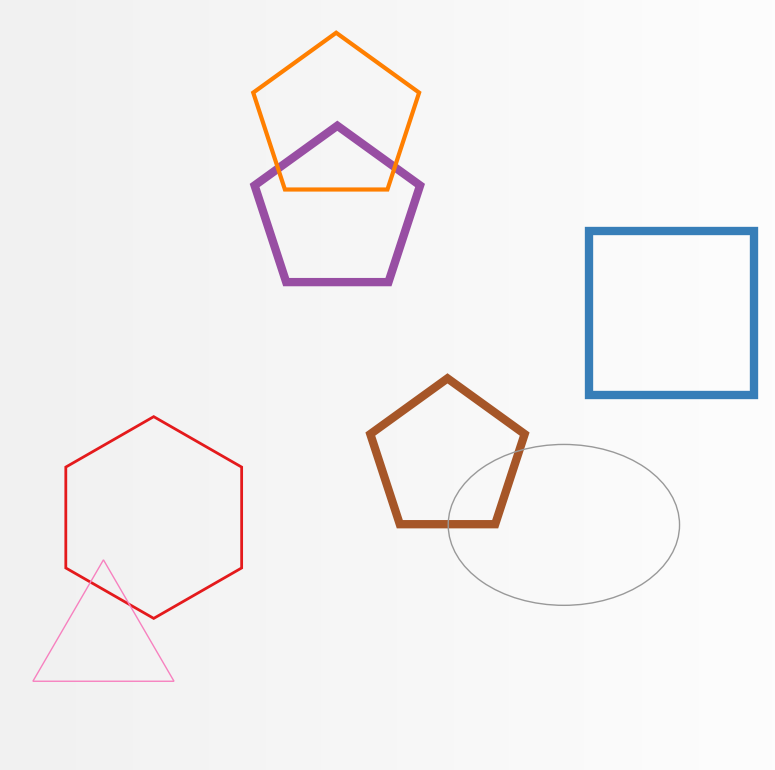[{"shape": "hexagon", "thickness": 1, "radius": 0.65, "center": [0.198, 0.328]}, {"shape": "square", "thickness": 3, "radius": 0.53, "center": [0.867, 0.594]}, {"shape": "pentagon", "thickness": 3, "radius": 0.56, "center": [0.435, 0.724]}, {"shape": "pentagon", "thickness": 1.5, "radius": 0.56, "center": [0.434, 0.845]}, {"shape": "pentagon", "thickness": 3, "radius": 0.52, "center": [0.577, 0.404]}, {"shape": "triangle", "thickness": 0.5, "radius": 0.53, "center": [0.133, 0.168]}, {"shape": "oval", "thickness": 0.5, "radius": 0.75, "center": [0.728, 0.318]}]